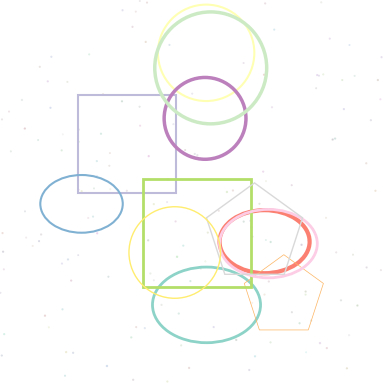[{"shape": "oval", "thickness": 2, "radius": 0.7, "center": [0.536, 0.208]}, {"shape": "circle", "thickness": 1.5, "radius": 0.63, "center": [0.535, 0.863]}, {"shape": "square", "thickness": 1.5, "radius": 0.63, "center": [0.33, 0.626]}, {"shape": "oval", "thickness": 3, "radius": 0.58, "center": [0.687, 0.372]}, {"shape": "oval", "thickness": 1.5, "radius": 0.54, "center": [0.212, 0.47]}, {"shape": "pentagon", "thickness": 0.5, "radius": 0.54, "center": [0.737, 0.23]}, {"shape": "square", "thickness": 2, "radius": 0.7, "center": [0.511, 0.395]}, {"shape": "oval", "thickness": 2, "radius": 0.63, "center": [0.697, 0.367]}, {"shape": "pentagon", "thickness": 1, "radius": 0.66, "center": [0.661, 0.394]}, {"shape": "circle", "thickness": 2.5, "radius": 0.53, "center": [0.533, 0.693]}, {"shape": "circle", "thickness": 2.5, "radius": 0.73, "center": [0.547, 0.824]}, {"shape": "circle", "thickness": 1, "radius": 0.59, "center": [0.454, 0.344]}]